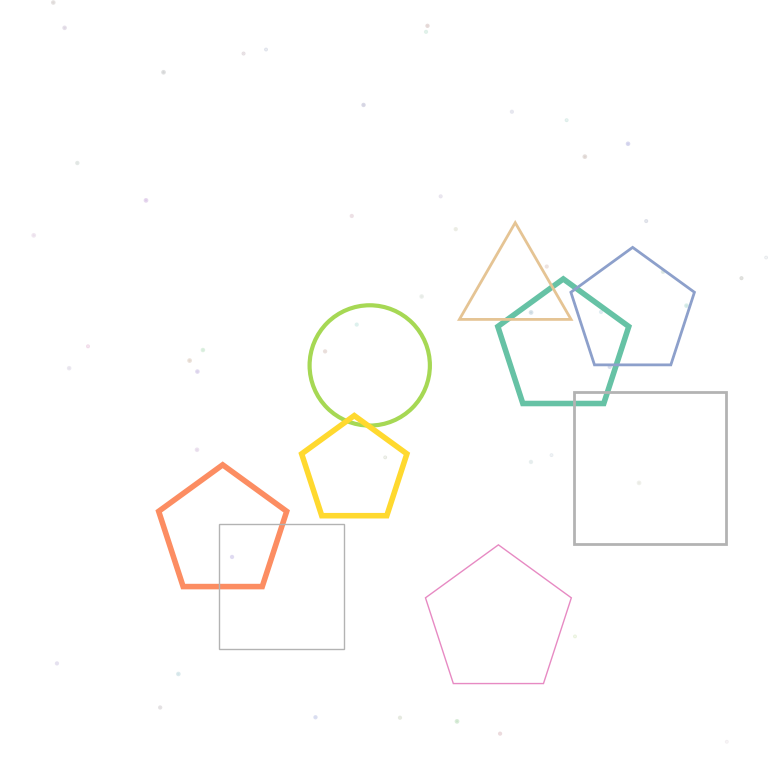[{"shape": "pentagon", "thickness": 2, "radius": 0.45, "center": [0.732, 0.548]}, {"shape": "pentagon", "thickness": 2, "radius": 0.44, "center": [0.289, 0.309]}, {"shape": "pentagon", "thickness": 1, "radius": 0.42, "center": [0.822, 0.594]}, {"shape": "pentagon", "thickness": 0.5, "radius": 0.5, "center": [0.647, 0.193]}, {"shape": "circle", "thickness": 1.5, "radius": 0.39, "center": [0.48, 0.525]}, {"shape": "pentagon", "thickness": 2, "radius": 0.36, "center": [0.46, 0.388]}, {"shape": "triangle", "thickness": 1, "radius": 0.42, "center": [0.669, 0.627]}, {"shape": "square", "thickness": 1, "radius": 0.49, "center": [0.845, 0.392]}, {"shape": "square", "thickness": 0.5, "radius": 0.41, "center": [0.365, 0.238]}]